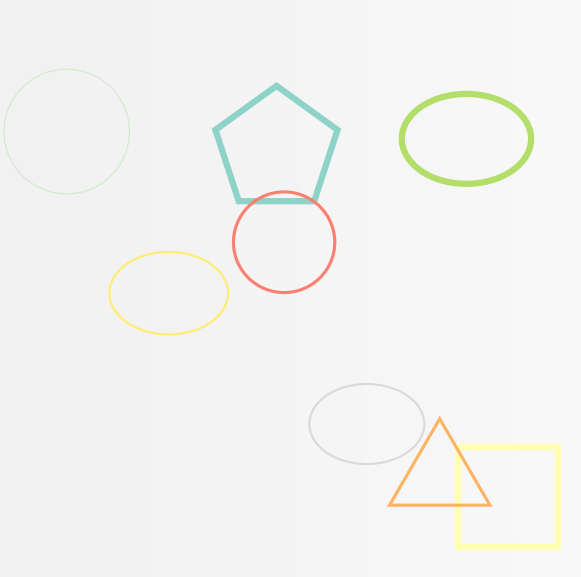[{"shape": "pentagon", "thickness": 3, "radius": 0.55, "center": [0.476, 0.74]}, {"shape": "square", "thickness": 3, "radius": 0.43, "center": [0.874, 0.139]}, {"shape": "circle", "thickness": 1.5, "radius": 0.44, "center": [0.489, 0.58]}, {"shape": "triangle", "thickness": 1.5, "radius": 0.5, "center": [0.757, 0.174]}, {"shape": "oval", "thickness": 3, "radius": 0.56, "center": [0.802, 0.759]}, {"shape": "oval", "thickness": 1, "radius": 0.49, "center": [0.631, 0.265]}, {"shape": "circle", "thickness": 0.5, "radius": 0.54, "center": [0.115, 0.771]}, {"shape": "oval", "thickness": 1, "radius": 0.51, "center": [0.29, 0.492]}]